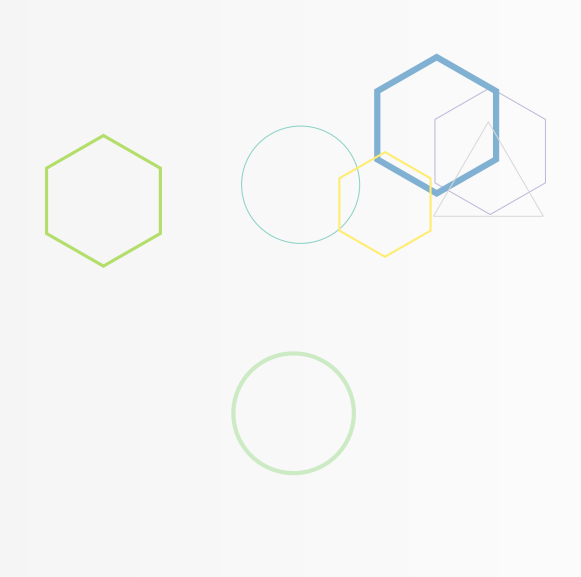[{"shape": "circle", "thickness": 0.5, "radius": 0.51, "center": [0.517, 0.679]}, {"shape": "hexagon", "thickness": 0.5, "radius": 0.55, "center": [0.843, 0.737]}, {"shape": "hexagon", "thickness": 3, "radius": 0.59, "center": [0.751, 0.782]}, {"shape": "hexagon", "thickness": 1.5, "radius": 0.57, "center": [0.178, 0.651]}, {"shape": "triangle", "thickness": 0.5, "radius": 0.55, "center": [0.84, 0.679]}, {"shape": "circle", "thickness": 2, "radius": 0.52, "center": [0.505, 0.284]}, {"shape": "hexagon", "thickness": 1, "radius": 0.45, "center": [0.662, 0.645]}]